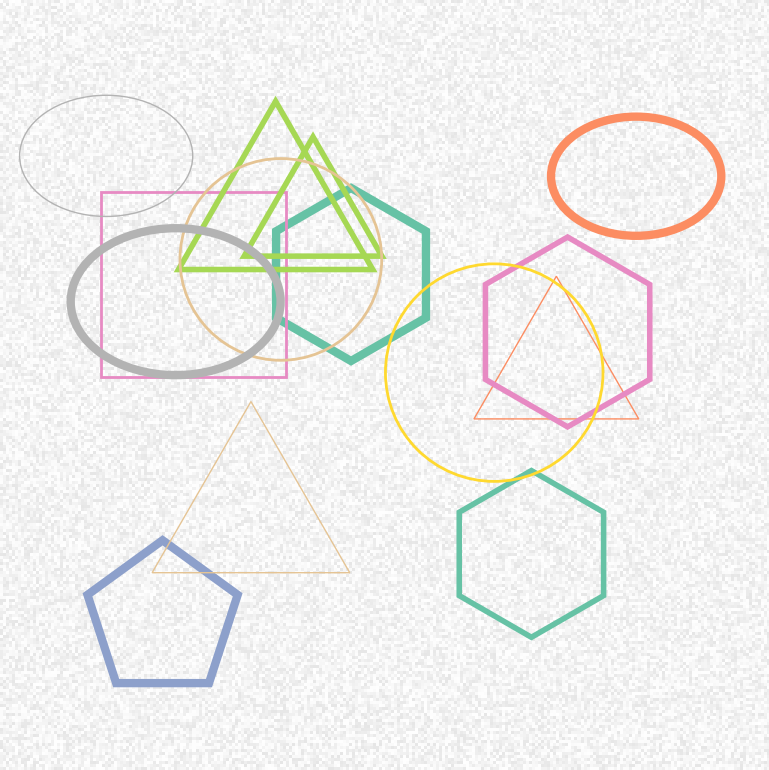[{"shape": "hexagon", "thickness": 2, "radius": 0.54, "center": [0.69, 0.281]}, {"shape": "hexagon", "thickness": 3, "radius": 0.56, "center": [0.456, 0.644]}, {"shape": "triangle", "thickness": 0.5, "radius": 0.62, "center": [0.723, 0.518]}, {"shape": "oval", "thickness": 3, "radius": 0.55, "center": [0.826, 0.771]}, {"shape": "pentagon", "thickness": 3, "radius": 0.51, "center": [0.211, 0.196]}, {"shape": "square", "thickness": 1, "radius": 0.6, "center": [0.251, 0.631]}, {"shape": "hexagon", "thickness": 2, "radius": 0.62, "center": [0.737, 0.569]}, {"shape": "triangle", "thickness": 2, "radius": 0.52, "center": [0.407, 0.719]}, {"shape": "triangle", "thickness": 2, "radius": 0.73, "center": [0.358, 0.723]}, {"shape": "circle", "thickness": 1, "radius": 0.71, "center": [0.642, 0.516]}, {"shape": "circle", "thickness": 1, "radius": 0.65, "center": [0.365, 0.663]}, {"shape": "triangle", "thickness": 0.5, "radius": 0.74, "center": [0.326, 0.33]}, {"shape": "oval", "thickness": 0.5, "radius": 0.56, "center": [0.138, 0.798]}, {"shape": "oval", "thickness": 3, "radius": 0.68, "center": [0.228, 0.608]}]